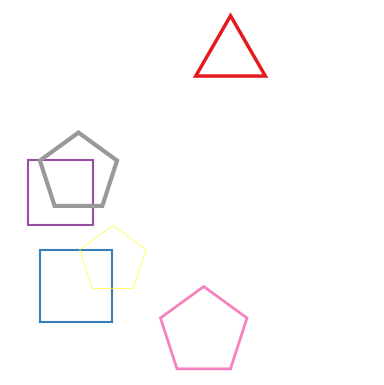[{"shape": "triangle", "thickness": 2.5, "radius": 0.52, "center": [0.599, 0.855]}, {"shape": "square", "thickness": 1.5, "radius": 0.47, "center": [0.197, 0.257]}, {"shape": "square", "thickness": 1.5, "radius": 0.42, "center": [0.157, 0.5]}, {"shape": "pentagon", "thickness": 0.5, "radius": 0.45, "center": [0.293, 0.324]}, {"shape": "pentagon", "thickness": 2, "radius": 0.59, "center": [0.529, 0.138]}, {"shape": "pentagon", "thickness": 3, "radius": 0.53, "center": [0.204, 0.55]}]